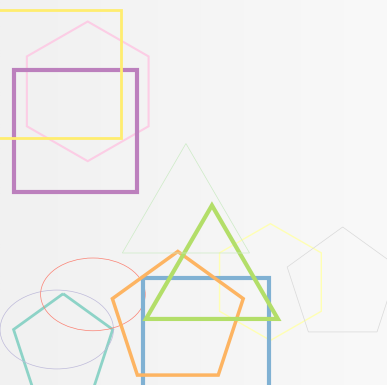[{"shape": "pentagon", "thickness": 2, "radius": 0.67, "center": [0.163, 0.103]}, {"shape": "hexagon", "thickness": 1, "radius": 0.76, "center": [0.698, 0.267]}, {"shape": "oval", "thickness": 0.5, "radius": 0.73, "center": [0.146, 0.144]}, {"shape": "oval", "thickness": 0.5, "radius": 0.67, "center": [0.24, 0.235]}, {"shape": "square", "thickness": 3, "radius": 0.81, "center": [0.531, 0.117]}, {"shape": "pentagon", "thickness": 2.5, "radius": 0.89, "center": [0.459, 0.169]}, {"shape": "triangle", "thickness": 3, "radius": 0.98, "center": [0.547, 0.27]}, {"shape": "hexagon", "thickness": 1.5, "radius": 0.91, "center": [0.226, 0.763]}, {"shape": "pentagon", "thickness": 0.5, "radius": 0.75, "center": [0.884, 0.26]}, {"shape": "square", "thickness": 3, "radius": 0.79, "center": [0.195, 0.659]}, {"shape": "triangle", "thickness": 0.5, "radius": 0.95, "center": [0.48, 0.438]}, {"shape": "square", "thickness": 2, "radius": 0.83, "center": [0.146, 0.808]}]